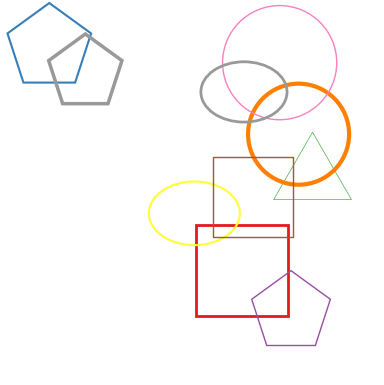[{"shape": "square", "thickness": 2, "radius": 0.59, "center": [0.628, 0.296]}, {"shape": "pentagon", "thickness": 1.5, "radius": 0.57, "center": [0.128, 0.878]}, {"shape": "triangle", "thickness": 0.5, "radius": 0.58, "center": [0.812, 0.54]}, {"shape": "pentagon", "thickness": 1, "radius": 0.54, "center": [0.756, 0.189]}, {"shape": "circle", "thickness": 3, "radius": 0.66, "center": [0.776, 0.651]}, {"shape": "oval", "thickness": 1.5, "radius": 0.59, "center": [0.505, 0.446]}, {"shape": "square", "thickness": 1, "radius": 0.52, "center": [0.658, 0.488]}, {"shape": "circle", "thickness": 1, "radius": 0.74, "center": [0.726, 0.837]}, {"shape": "pentagon", "thickness": 2.5, "radius": 0.5, "center": [0.222, 0.812]}, {"shape": "oval", "thickness": 2, "radius": 0.56, "center": [0.634, 0.761]}]